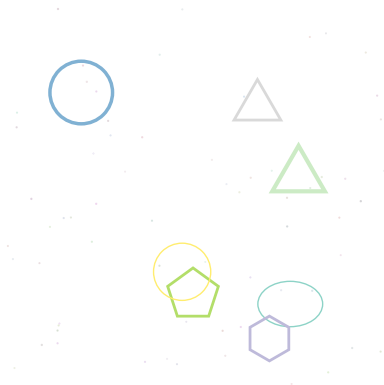[{"shape": "oval", "thickness": 1, "radius": 0.42, "center": [0.754, 0.21]}, {"shape": "hexagon", "thickness": 2, "radius": 0.29, "center": [0.7, 0.121]}, {"shape": "circle", "thickness": 2.5, "radius": 0.41, "center": [0.211, 0.76]}, {"shape": "pentagon", "thickness": 2, "radius": 0.35, "center": [0.501, 0.235]}, {"shape": "triangle", "thickness": 2, "radius": 0.35, "center": [0.669, 0.723]}, {"shape": "triangle", "thickness": 3, "radius": 0.39, "center": [0.775, 0.543]}, {"shape": "circle", "thickness": 1, "radius": 0.37, "center": [0.473, 0.294]}]